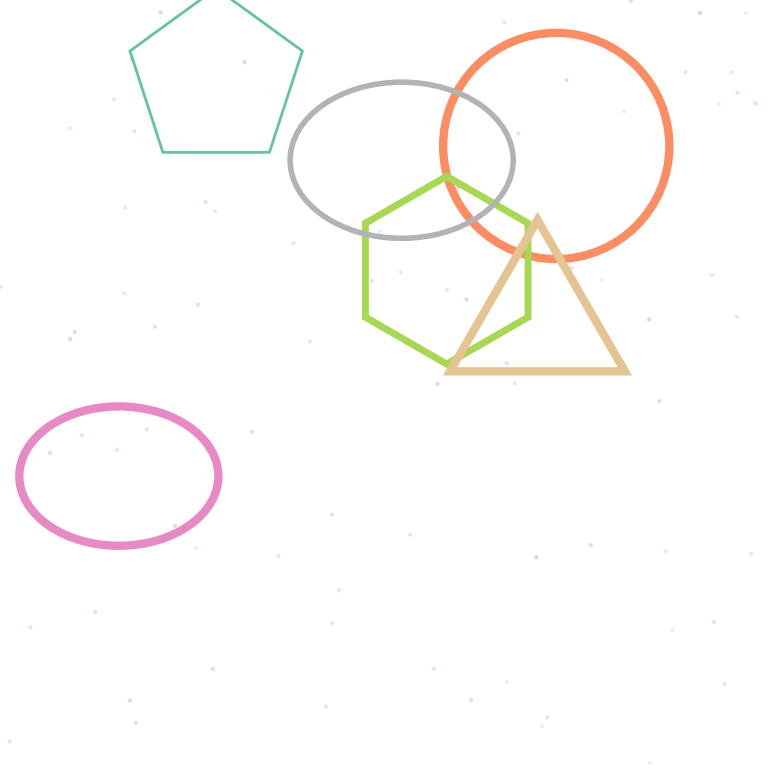[{"shape": "pentagon", "thickness": 1, "radius": 0.59, "center": [0.281, 0.897]}, {"shape": "circle", "thickness": 3, "radius": 0.73, "center": [0.722, 0.81]}, {"shape": "oval", "thickness": 3, "radius": 0.65, "center": [0.154, 0.382]}, {"shape": "hexagon", "thickness": 2.5, "radius": 0.61, "center": [0.58, 0.649]}, {"shape": "triangle", "thickness": 3, "radius": 0.66, "center": [0.698, 0.583]}, {"shape": "oval", "thickness": 2, "radius": 0.72, "center": [0.522, 0.792]}]